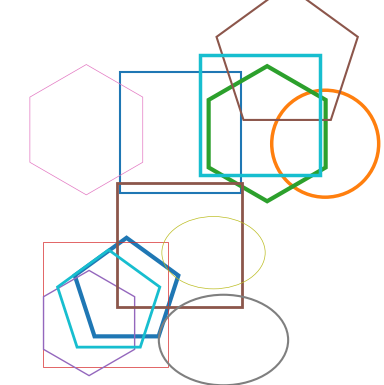[{"shape": "pentagon", "thickness": 3, "radius": 0.71, "center": [0.329, 0.241]}, {"shape": "square", "thickness": 1.5, "radius": 0.78, "center": [0.47, 0.656]}, {"shape": "circle", "thickness": 2.5, "radius": 0.69, "center": [0.845, 0.627]}, {"shape": "hexagon", "thickness": 3, "radius": 0.88, "center": [0.694, 0.653]}, {"shape": "square", "thickness": 0.5, "radius": 0.81, "center": [0.274, 0.208]}, {"shape": "hexagon", "thickness": 1, "radius": 0.68, "center": [0.231, 0.161]}, {"shape": "pentagon", "thickness": 1.5, "radius": 0.96, "center": [0.746, 0.845]}, {"shape": "square", "thickness": 2, "radius": 0.81, "center": [0.466, 0.364]}, {"shape": "hexagon", "thickness": 0.5, "radius": 0.85, "center": [0.224, 0.663]}, {"shape": "oval", "thickness": 1.5, "radius": 0.84, "center": [0.58, 0.117]}, {"shape": "oval", "thickness": 0.5, "radius": 0.67, "center": [0.555, 0.344]}, {"shape": "pentagon", "thickness": 2, "radius": 0.7, "center": [0.282, 0.211]}, {"shape": "square", "thickness": 2.5, "radius": 0.78, "center": [0.676, 0.702]}]